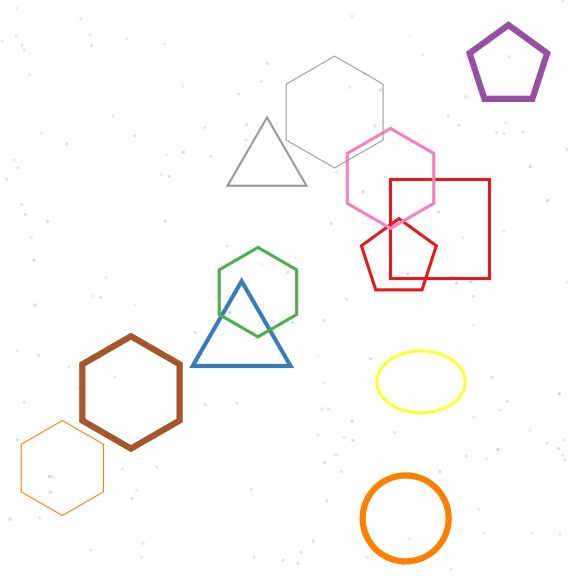[{"shape": "square", "thickness": 1.5, "radius": 0.43, "center": [0.761, 0.604]}, {"shape": "pentagon", "thickness": 1.5, "radius": 0.34, "center": [0.691, 0.552]}, {"shape": "triangle", "thickness": 2, "radius": 0.49, "center": [0.418, 0.414]}, {"shape": "hexagon", "thickness": 1.5, "radius": 0.39, "center": [0.447, 0.493]}, {"shape": "pentagon", "thickness": 3, "radius": 0.35, "center": [0.88, 0.885]}, {"shape": "circle", "thickness": 3, "radius": 0.37, "center": [0.702, 0.101]}, {"shape": "hexagon", "thickness": 0.5, "radius": 0.41, "center": [0.108, 0.189]}, {"shape": "oval", "thickness": 1.5, "radius": 0.38, "center": [0.729, 0.338]}, {"shape": "hexagon", "thickness": 3, "radius": 0.49, "center": [0.227, 0.32]}, {"shape": "hexagon", "thickness": 1.5, "radius": 0.43, "center": [0.676, 0.69]}, {"shape": "hexagon", "thickness": 0.5, "radius": 0.48, "center": [0.579, 0.805]}, {"shape": "triangle", "thickness": 1, "radius": 0.39, "center": [0.462, 0.717]}]